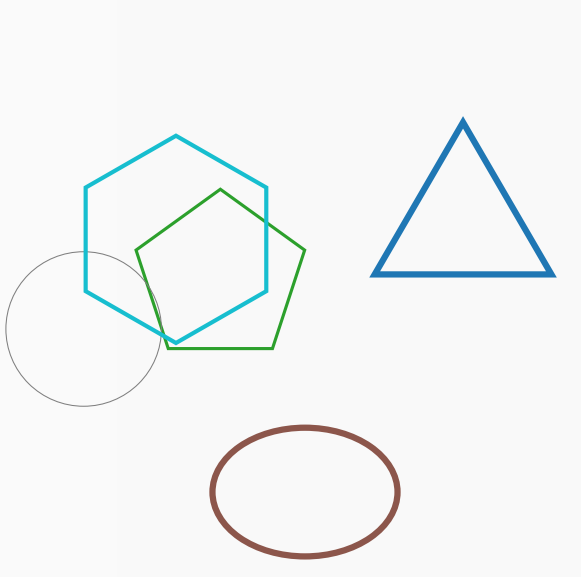[{"shape": "triangle", "thickness": 3, "radius": 0.88, "center": [0.797, 0.612]}, {"shape": "pentagon", "thickness": 1.5, "radius": 0.76, "center": [0.379, 0.519]}, {"shape": "oval", "thickness": 3, "radius": 0.8, "center": [0.525, 0.147]}, {"shape": "circle", "thickness": 0.5, "radius": 0.67, "center": [0.144, 0.429]}, {"shape": "hexagon", "thickness": 2, "radius": 0.9, "center": [0.303, 0.585]}]